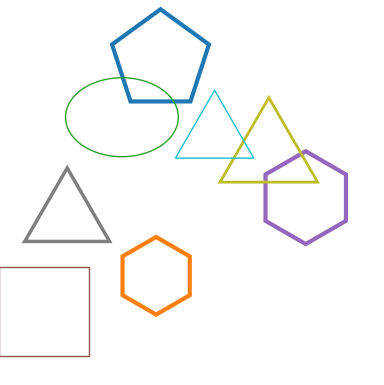[{"shape": "pentagon", "thickness": 3, "radius": 0.66, "center": [0.417, 0.844]}, {"shape": "hexagon", "thickness": 3, "radius": 0.5, "center": [0.406, 0.284]}, {"shape": "oval", "thickness": 1, "radius": 0.73, "center": [0.317, 0.695]}, {"shape": "hexagon", "thickness": 3, "radius": 0.6, "center": [0.794, 0.487]}, {"shape": "square", "thickness": 1, "radius": 0.58, "center": [0.114, 0.19]}, {"shape": "triangle", "thickness": 2.5, "radius": 0.64, "center": [0.175, 0.436]}, {"shape": "triangle", "thickness": 2, "radius": 0.73, "center": [0.698, 0.6]}, {"shape": "triangle", "thickness": 1, "radius": 0.59, "center": [0.557, 0.648]}]